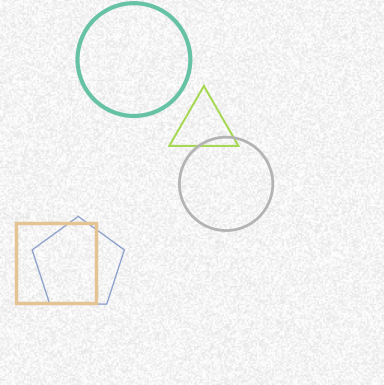[{"shape": "circle", "thickness": 3, "radius": 0.73, "center": [0.348, 0.845]}, {"shape": "pentagon", "thickness": 1, "radius": 0.63, "center": [0.203, 0.312]}, {"shape": "triangle", "thickness": 1.5, "radius": 0.52, "center": [0.53, 0.673]}, {"shape": "square", "thickness": 2.5, "radius": 0.52, "center": [0.146, 0.316]}, {"shape": "circle", "thickness": 2, "radius": 0.61, "center": [0.587, 0.522]}]